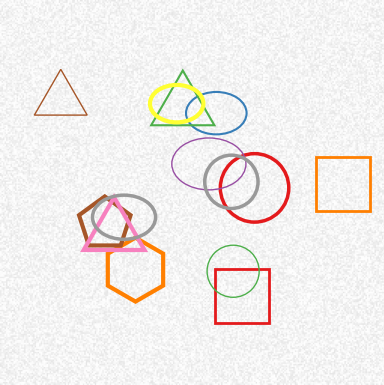[{"shape": "circle", "thickness": 2.5, "radius": 0.44, "center": [0.661, 0.512]}, {"shape": "square", "thickness": 2, "radius": 0.35, "center": [0.629, 0.232]}, {"shape": "oval", "thickness": 1.5, "radius": 0.39, "center": [0.562, 0.706]}, {"shape": "circle", "thickness": 1, "radius": 0.34, "center": [0.606, 0.295]}, {"shape": "triangle", "thickness": 1.5, "radius": 0.47, "center": [0.475, 0.722]}, {"shape": "oval", "thickness": 1, "radius": 0.48, "center": [0.543, 0.574]}, {"shape": "square", "thickness": 2, "radius": 0.35, "center": [0.89, 0.522]}, {"shape": "hexagon", "thickness": 3, "radius": 0.41, "center": [0.352, 0.3]}, {"shape": "oval", "thickness": 3, "radius": 0.35, "center": [0.459, 0.731]}, {"shape": "triangle", "thickness": 1, "radius": 0.4, "center": [0.158, 0.741]}, {"shape": "pentagon", "thickness": 3, "radius": 0.35, "center": [0.272, 0.419]}, {"shape": "triangle", "thickness": 3, "radius": 0.46, "center": [0.296, 0.396]}, {"shape": "oval", "thickness": 2.5, "radius": 0.41, "center": [0.322, 0.436]}, {"shape": "circle", "thickness": 2.5, "radius": 0.35, "center": [0.601, 0.528]}]